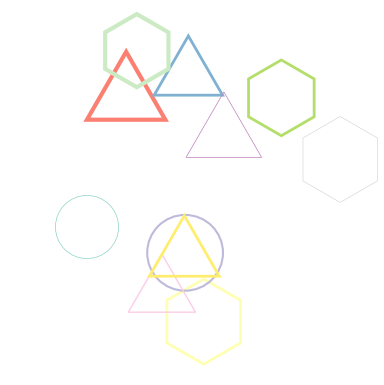[{"shape": "circle", "thickness": 0.5, "radius": 0.41, "center": [0.226, 0.41]}, {"shape": "hexagon", "thickness": 2, "radius": 0.55, "center": [0.529, 0.165]}, {"shape": "circle", "thickness": 1.5, "radius": 0.49, "center": [0.481, 0.343]}, {"shape": "triangle", "thickness": 3, "radius": 0.59, "center": [0.328, 0.748]}, {"shape": "triangle", "thickness": 2, "radius": 0.51, "center": [0.489, 0.804]}, {"shape": "hexagon", "thickness": 2, "radius": 0.49, "center": [0.731, 0.746]}, {"shape": "triangle", "thickness": 1, "radius": 0.5, "center": [0.421, 0.239]}, {"shape": "hexagon", "thickness": 0.5, "radius": 0.56, "center": [0.884, 0.586]}, {"shape": "triangle", "thickness": 0.5, "radius": 0.57, "center": [0.581, 0.648]}, {"shape": "hexagon", "thickness": 3, "radius": 0.47, "center": [0.355, 0.868]}, {"shape": "triangle", "thickness": 2, "radius": 0.52, "center": [0.479, 0.335]}]